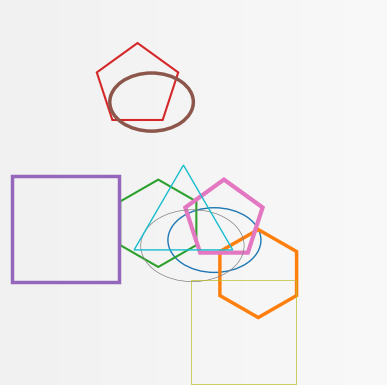[{"shape": "oval", "thickness": 1, "radius": 0.6, "center": [0.553, 0.376]}, {"shape": "hexagon", "thickness": 2.5, "radius": 0.57, "center": [0.666, 0.29]}, {"shape": "hexagon", "thickness": 1.5, "radius": 0.57, "center": [0.408, 0.42]}, {"shape": "pentagon", "thickness": 1.5, "radius": 0.55, "center": [0.355, 0.778]}, {"shape": "square", "thickness": 2.5, "radius": 0.69, "center": [0.168, 0.405]}, {"shape": "oval", "thickness": 2.5, "radius": 0.54, "center": [0.391, 0.735]}, {"shape": "pentagon", "thickness": 3, "radius": 0.52, "center": [0.578, 0.429]}, {"shape": "oval", "thickness": 0.5, "radius": 0.67, "center": [0.497, 0.362]}, {"shape": "square", "thickness": 0.5, "radius": 0.68, "center": [0.628, 0.137]}, {"shape": "triangle", "thickness": 1, "radius": 0.73, "center": [0.473, 0.424]}]